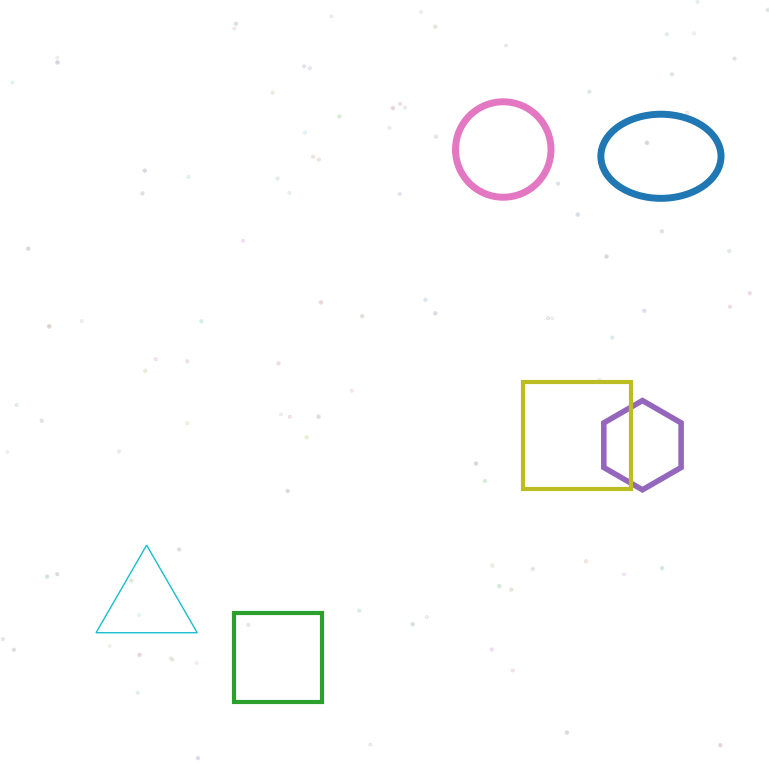[{"shape": "oval", "thickness": 2.5, "radius": 0.39, "center": [0.858, 0.797]}, {"shape": "square", "thickness": 1.5, "radius": 0.29, "center": [0.361, 0.146]}, {"shape": "hexagon", "thickness": 2, "radius": 0.29, "center": [0.834, 0.422]}, {"shape": "circle", "thickness": 2.5, "radius": 0.31, "center": [0.654, 0.806]}, {"shape": "square", "thickness": 1.5, "radius": 0.35, "center": [0.749, 0.434]}, {"shape": "triangle", "thickness": 0.5, "radius": 0.38, "center": [0.19, 0.216]}]